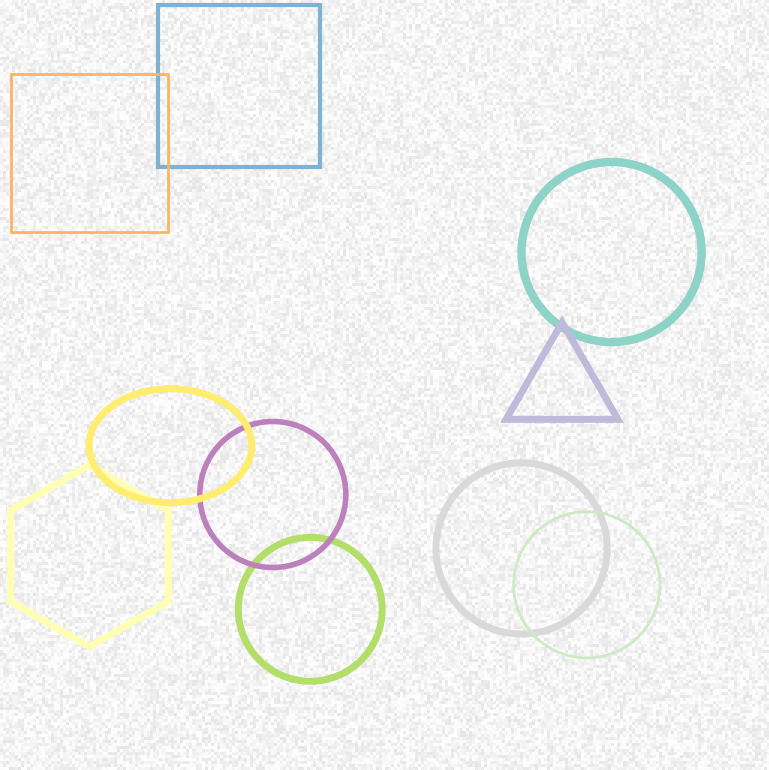[{"shape": "circle", "thickness": 3, "radius": 0.58, "center": [0.794, 0.673]}, {"shape": "hexagon", "thickness": 2.5, "radius": 0.59, "center": [0.116, 0.278]}, {"shape": "triangle", "thickness": 2.5, "radius": 0.42, "center": [0.73, 0.497]}, {"shape": "square", "thickness": 1.5, "radius": 0.53, "center": [0.31, 0.888]}, {"shape": "square", "thickness": 1, "radius": 0.51, "center": [0.116, 0.802]}, {"shape": "circle", "thickness": 2.5, "radius": 0.47, "center": [0.403, 0.209]}, {"shape": "circle", "thickness": 2.5, "radius": 0.56, "center": [0.677, 0.288]}, {"shape": "circle", "thickness": 2, "radius": 0.47, "center": [0.354, 0.358]}, {"shape": "circle", "thickness": 1, "radius": 0.48, "center": [0.762, 0.241]}, {"shape": "oval", "thickness": 2.5, "radius": 0.53, "center": [0.221, 0.421]}]